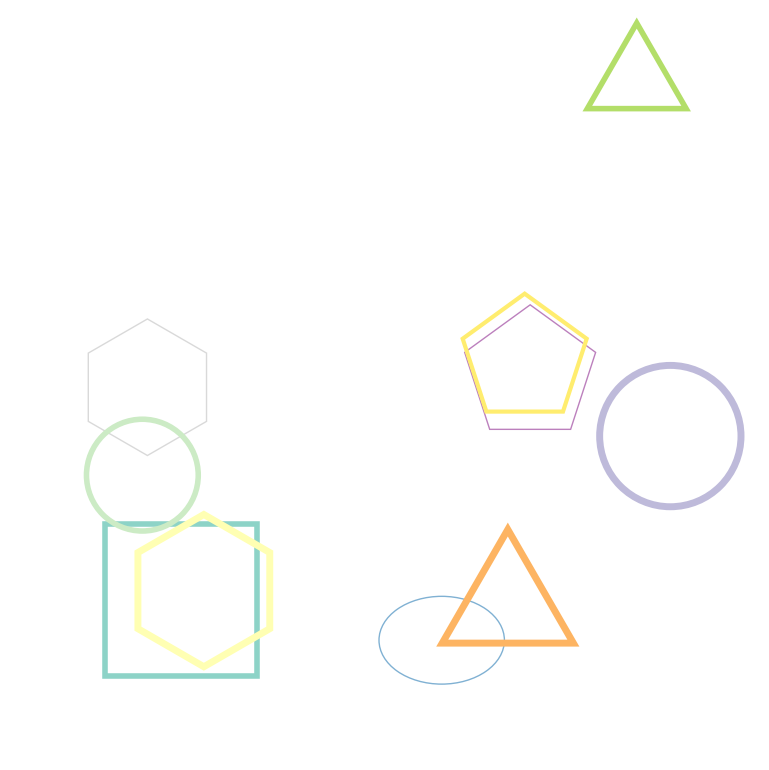[{"shape": "square", "thickness": 2, "radius": 0.49, "center": [0.235, 0.22]}, {"shape": "hexagon", "thickness": 2.5, "radius": 0.49, "center": [0.265, 0.233]}, {"shape": "circle", "thickness": 2.5, "radius": 0.46, "center": [0.871, 0.434]}, {"shape": "oval", "thickness": 0.5, "radius": 0.41, "center": [0.574, 0.169]}, {"shape": "triangle", "thickness": 2.5, "radius": 0.49, "center": [0.659, 0.214]}, {"shape": "triangle", "thickness": 2, "radius": 0.37, "center": [0.827, 0.896]}, {"shape": "hexagon", "thickness": 0.5, "radius": 0.44, "center": [0.191, 0.497]}, {"shape": "pentagon", "thickness": 0.5, "radius": 0.45, "center": [0.689, 0.515]}, {"shape": "circle", "thickness": 2, "radius": 0.36, "center": [0.185, 0.383]}, {"shape": "pentagon", "thickness": 1.5, "radius": 0.42, "center": [0.681, 0.534]}]